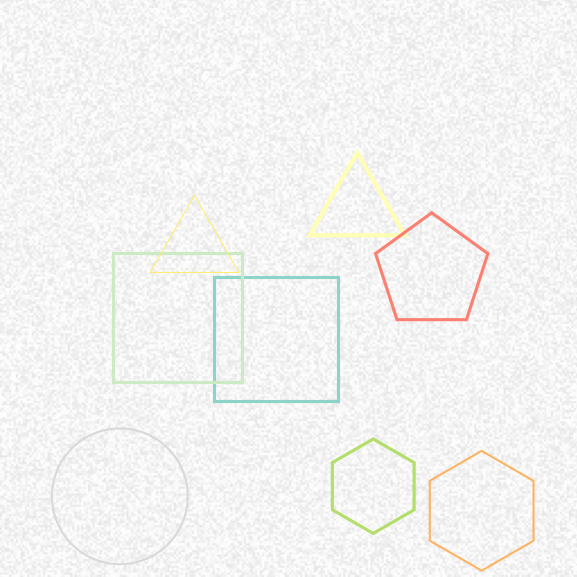[{"shape": "square", "thickness": 1.5, "radius": 0.54, "center": [0.478, 0.412]}, {"shape": "triangle", "thickness": 2, "radius": 0.48, "center": [0.619, 0.639]}, {"shape": "pentagon", "thickness": 1.5, "radius": 0.51, "center": [0.748, 0.528]}, {"shape": "hexagon", "thickness": 1, "radius": 0.52, "center": [0.834, 0.115]}, {"shape": "hexagon", "thickness": 1.5, "radius": 0.41, "center": [0.646, 0.157]}, {"shape": "circle", "thickness": 1, "radius": 0.59, "center": [0.208, 0.14]}, {"shape": "square", "thickness": 1.5, "radius": 0.56, "center": [0.308, 0.449]}, {"shape": "triangle", "thickness": 0.5, "radius": 0.44, "center": [0.337, 0.572]}]